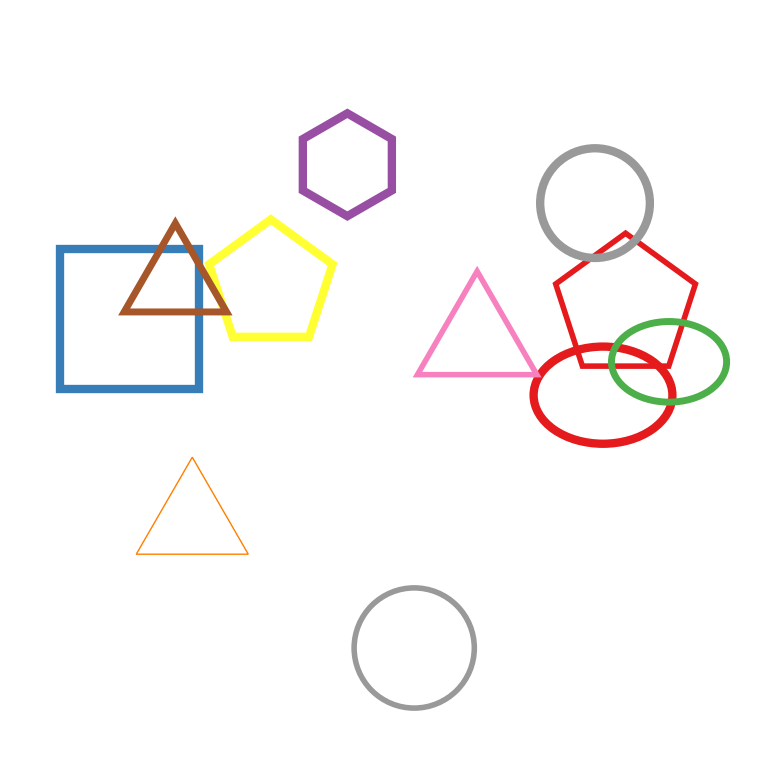[{"shape": "pentagon", "thickness": 2, "radius": 0.48, "center": [0.812, 0.602]}, {"shape": "oval", "thickness": 3, "radius": 0.45, "center": [0.783, 0.487]}, {"shape": "square", "thickness": 3, "radius": 0.45, "center": [0.168, 0.586]}, {"shape": "oval", "thickness": 2.5, "radius": 0.37, "center": [0.869, 0.53]}, {"shape": "hexagon", "thickness": 3, "radius": 0.33, "center": [0.451, 0.786]}, {"shape": "triangle", "thickness": 0.5, "radius": 0.42, "center": [0.25, 0.322]}, {"shape": "pentagon", "thickness": 3, "radius": 0.42, "center": [0.352, 0.631]}, {"shape": "triangle", "thickness": 2.5, "radius": 0.38, "center": [0.228, 0.633]}, {"shape": "triangle", "thickness": 2, "radius": 0.45, "center": [0.62, 0.558]}, {"shape": "circle", "thickness": 2, "radius": 0.39, "center": [0.538, 0.158]}, {"shape": "circle", "thickness": 3, "radius": 0.36, "center": [0.773, 0.736]}]